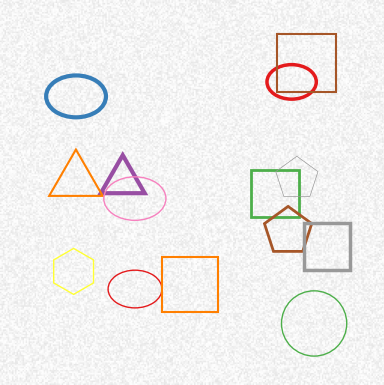[{"shape": "oval", "thickness": 2.5, "radius": 0.32, "center": [0.757, 0.787]}, {"shape": "oval", "thickness": 1, "radius": 0.35, "center": [0.351, 0.249]}, {"shape": "oval", "thickness": 3, "radius": 0.39, "center": [0.198, 0.75]}, {"shape": "circle", "thickness": 1, "radius": 0.42, "center": [0.816, 0.16]}, {"shape": "square", "thickness": 2, "radius": 0.31, "center": [0.714, 0.497]}, {"shape": "triangle", "thickness": 3, "radius": 0.33, "center": [0.319, 0.531]}, {"shape": "triangle", "thickness": 1.5, "radius": 0.4, "center": [0.197, 0.531]}, {"shape": "square", "thickness": 1.5, "radius": 0.36, "center": [0.493, 0.261]}, {"shape": "hexagon", "thickness": 1, "radius": 0.3, "center": [0.191, 0.295]}, {"shape": "square", "thickness": 1.5, "radius": 0.38, "center": [0.796, 0.837]}, {"shape": "pentagon", "thickness": 2, "radius": 0.32, "center": [0.748, 0.399]}, {"shape": "oval", "thickness": 1, "radius": 0.4, "center": [0.35, 0.484]}, {"shape": "square", "thickness": 2.5, "radius": 0.3, "center": [0.85, 0.36]}, {"shape": "pentagon", "thickness": 0.5, "radius": 0.29, "center": [0.771, 0.537]}]